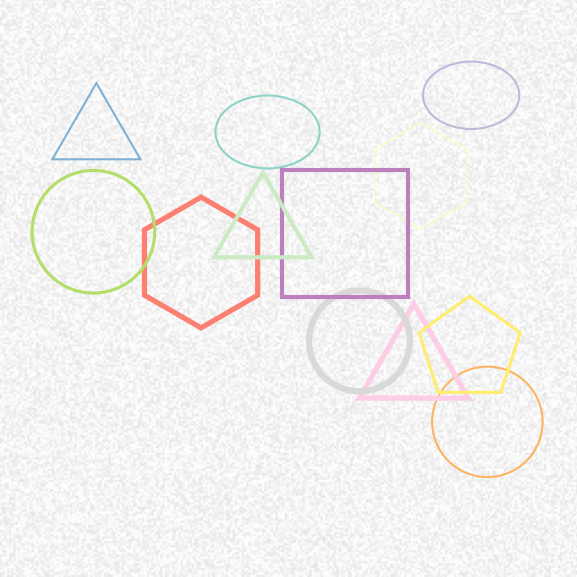[{"shape": "oval", "thickness": 1, "radius": 0.45, "center": [0.463, 0.771]}, {"shape": "hexagon", "thickness": 0.5, "radius": 0.46, "center": [0.729, 0.695]}, {"shape": "oval", "thickness": 1, "radius": 0.42, "center": [0.816, 0.834]}, {"shape": "hexagon", "thickness": 2.5, "radius": 0.57, "center": [0.348, 0.545]}, {"shape": "triangle", "thickness": 1, "radius": 0.44, "center": [0.167, 0.767]}, {"shape": "circle", "thickness": 1, "radius": 0.48, "center": [0.844, 0.269]}, {"shape": "circle", "thickness": 1.5, "radius": 0.53, "center": [0.162, 0.598]}, {"shape": "triangle", "thickness": 2.5, "radius": 0.54, "center": [0.717, 0.364]}, {"shape": "circle", "thickness": 3, "radius": 0.44, "center": [0.622, 0.409]}, {"shape": "square", "thickness": 2, "radius": 0.55, "center": [0.598, 0.595]}, {"shape": "triangle", "thickness": 2, "radius": 0.49, "center": [0.455, 0.603]}, {"shape": "pentagon", "thickness": 1.5, "radius": 0.46, "center": [0.813, 0.394]}]